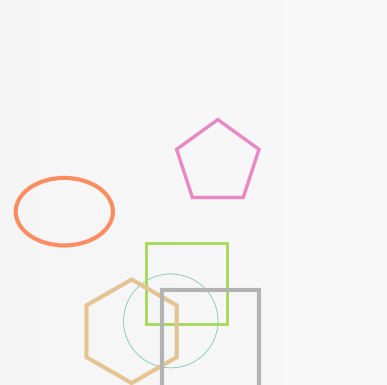[{"shape": "circle", "thickness": 0.5, "radius": 0.61, "center": [0.441, 0.166]}, {"shape": "oval", "thickness": 3, "radius": 0.63, "center": [0.166, 0.45]}, {"shape": "pentagon", "thickness": 2.5, "radius": 0.56, "center": [0.562, 0.578]}, {"shape": "square", "thickness": 2, "radius": 0.52, "center": [0.481, 0.264]}, {"shape": "hexagon", "thickness": 3, "radius": 0.67, "center": [0.34, 0.139]}, {"shape": "square", "thickness": 3, "radius": 0.63, "center": [0.543, 0.121]}]